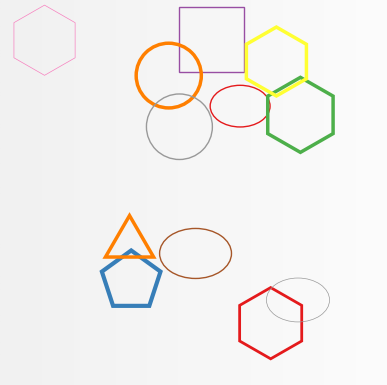[{"shape": "oval", "thickness": 1, "radius": 0.39, "center": [0.62, 0.724]}, {"shape": "hexagon", "thickness": 2, "radius": 0.46, "center": [0.699, 0.161]}, {"shape": "pentagon", "thickness": 3, "radius": 0.4, "center": [0.339, 0.27]}, {"shape": "hexagon", "thickness": 2.5, "radius": 0.49, "center": [0.775, 0.702]}, {"shape": "square", "thickness": 1, "radius": 0.42, "center": [0.546, 0.897]}, {"shape": "circle", "thickness": 2.5, "radius": 0.42, "center": [0.435, 0.804]}, {"shape": "triangle", "thickness": 2.5, "radius": 0.36, "center": [0.334, 0.368]}, {"shape": "hexagon", "thickness": 2.5, "radius": 0.45, "center": [0.713, 0.84]}, {"shape": "oval", "thickness": 1, "radius": 0.46, "center": [0.505, 0.342]}, {"shape": "hexagon", "thickness": 0.5, "radius": 0.46, "center": [0.115, 0.896]}, {"shape": "circle", "thickness": 1, "radius": 0.43, "center": [0.463, 0.671]}, {"shape": "oval", "thickness": 0.5, "radius": 0.41, "center": [0.769, 0.221]}]